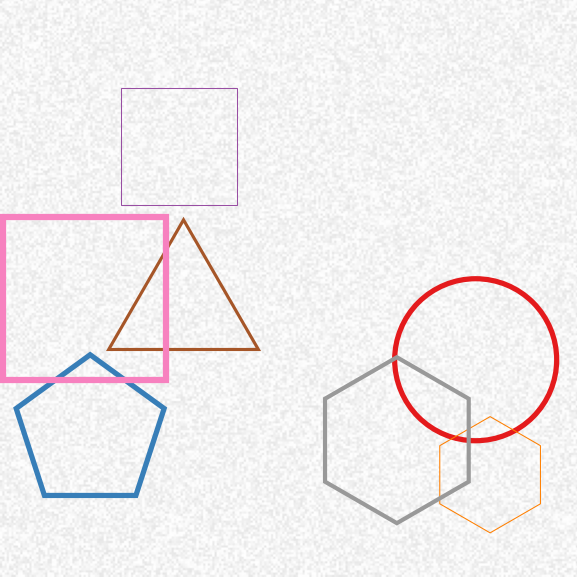[{"shape": "circle", "thickness": 2.5, "radius": 0.7, "center": [0.824, 0.376]}, {"shape": "pentagon", "thickness": 2.5, "radius": 0.67, "center": [0.156, 0.25]}, {"shape": "square", "thickness": 0.5, "radius": 0.5, "center": [0.31, 0.746]}, {"shape": "hexagon", "thickness": 0.5, "radius": 0.5, "center": [0.849, 0.177]}, {"shape": "triangle", "thickness": 1.5, "radius": 0.75, "center": [0.318, 0.469]}, {"shape": "square", "thickness": 3, "radius": 0.7, "center": [0.147, 0.483]}, {"shape": "hexagon", "thickness": 2, "radius": 0.72, "center": [0.687, 0.237]}]